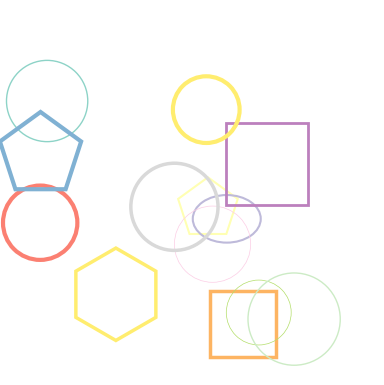[{"shape": "circle", "thickness": 1, "radius": 0.53, "center": [0.122, 0.738]}, {"shape": "pentagon", "thickness": 1.5, "radius": 0.41, "center": [0.54, 0.458]}, {"shape": "oval", "thickness": 1.5, "radius": 0.44, "center": [0.589, 0.432]}, {"shape": "circle", "thickness": 3, "radius": 0.48, "center": [0.104, 0.421]}, {"shape": "pentagon", "thickness": 3, "radius": 0.55, "center": [0.105, 0.598]}, {"shape": "square", "thickness": 2.5, "radius": 0.43, "center": [0.631, 0.159]}, {"shape": "circle", "thickness": 0.5, "radius": 0.42, "center": [0.672, 0.188]}, {"shape": "circle", "thickness": 0.5, "radius": 0.5, "center": [0.552, 0.366]}, {"shape": "circle", "thickness": 2.5, "radius": 0.57, "center": [0.453, 0.463]}, {"shape": "square", "thickness": 2, "radius": 0.53, "center": [0.694, 0.573]}, {"shape": "circle", "thickness": 1, "radius": 0.6, "center": [0.764, 0.171]}, {"shape": "circle", "thickness": 3, "radius": 0.43, "center": [0.536, 0.715]}, {"shape": "hexagon", "thickness": 2.5, "radius": 0.6, "center": [0.301, 0.236]}]